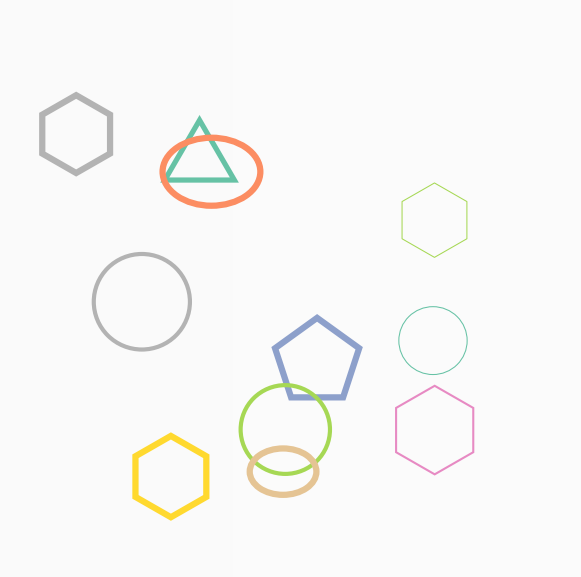[{"shape": "triangle", "thickness": 2.5, "radius": 0.35, "center": [0.343, 0.722]}, {"shape": "circle", "thickness": 0.5, "radius": 0.29, "center": [0.745, 0.409]}, {"shape": "oval", "thickness": 3, "radius": 0.42, "center": [0.364, 0.702]}, {"shape": "pentagon", "thickness": 3, "radius": 0.38, "center": [0.546, 0.373]}, {"shape": "hexagon", "thickness": 1, "radius": 0.38, "center": [0.748, 0.254]}, {"shape": "circle", "thickness": 2, "radius": 0.38, "center": [0.491, 0.255]}, {"shape": "hexagon", "thickness": 0.5, "radius": 0.32, "center": [0.747, 0.618]}, {"shape": "hexagon", "thickness": 3, "radius": 0.35, "center": [0.294, 0.174]}, {"shape": "oval", "thickness": 3, "radius": 0.29, "center": [0.487, 0.182]}, {"shape": "hexagon", "thickness": 3, "radius": 0.34, "center": [0.131, 0.767]}, {"shape": "circle", "thickness": 2, "radius": 0.41, "center": [0.244, 0.477]}]